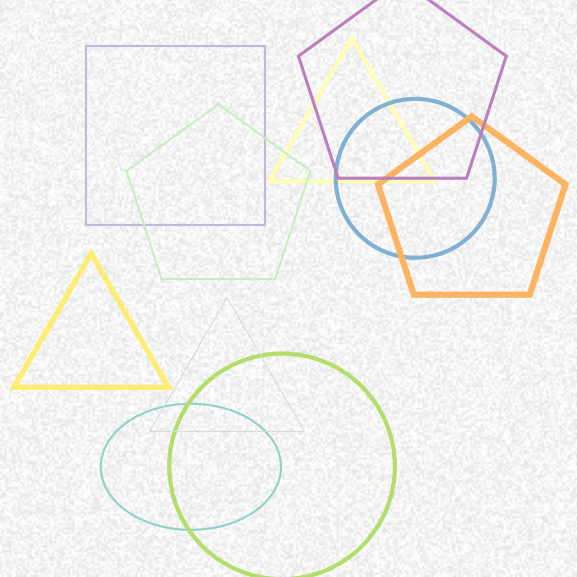[{"shape": "oval", "thickness": 1, "radius": 0.78, "center": [0.331, 0.191]}, {"shape": "triangle", "thickness": 2, "radius": 0.83, "center": [0.609, 0.768]}, {"shape": "square", "thickness": 1, "radius": 0.78, "center": [0.304, 0.765]}, {"shape": "circle", "thickness": 2, "radius": 0.69, "center": [0.719, 0.69]}, {"shape": "pentagon", "thickness": 3, "radius": 0.85, "center": [0.817, 0.627]}, {"shape": "circle", "thickness": 2, "radius": 0.98, "center": [0.488, 0.192]}, {"shape": "triangle", "thickness": 0.5, "radius": 0.77, "center": [0.393, 0.329]}, {"shape": "pentagon", "thickness": 1.5, "radius": 0.95, "center": [0.697, 0.844]}, {"shape": "pentagon", "thickness": 1, "radius": 0.84, "center": [0.378, 0.651]}, {"shape": "triangle", "thickness": 2.5, "radius": 0.77, "center": [0.158, 0.406]}]